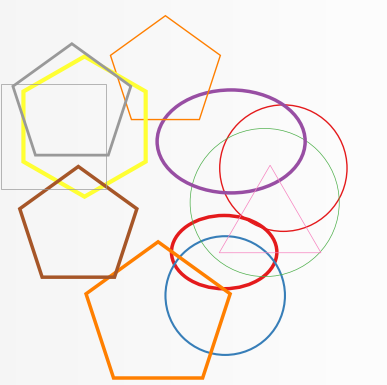[{"shape": "circle", "thickness": 1, "radius": 0.82, "center": [0.731, 0.563]}, {"shape": "oval", "thickness": 2.5, "radius": 0.68, "center": [0.578, 0.345]}, {"shape": "circle", "thickness": 1.5, "radius": 0.77, "center": [0.581, 0.232]}, {"shape": "circle", "thickness": 0.5, "radius": 0.96, "center": [0.683, 0.474]}, {"shape": "oval", "thickness": 2.5, "radius": 0.96, "center": [0.596, 0.633]}, {"shape": "pentagon", "thickness": 1, "radius": 0.75, "center": [0.427, 0.81]}, {"shape": "pentagon", "thickness": 2.5, "radius": 0.98, "center": [0.408, 0.176]}, {"shape": "hexagon", "thickness": 3, "radius": 0.91, "center": [0.218, 0.671]}, {"shape": "pentagon", "thickness": 2.5, "radius": 0.79, "center": [0.202, 0.409]}, {"shape": "triangle", "thickness": 0.5, "radius": 0.76, "center": [0.697, 0.419]}, {"shape": "square", "thickness": 0.5, "radius": 0.68, "center": [0.138, 0.645]}, {"shape": "pentagon", "thickness": 2, "radius": 0.8, "center": [0.185, 0.726]}]